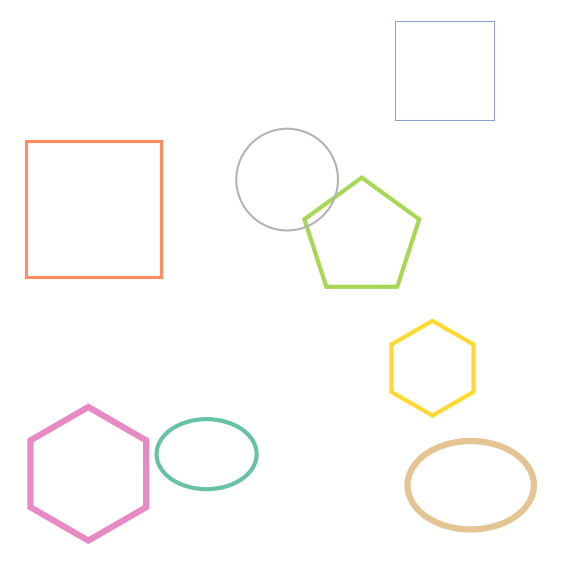[{"shape": "oval", "thickness": 2, "radius": 0.43, "center": [0.358, 0.213]}, {"shape": "square", "thickness": 1.5, "radius": 0.59, "center": [0.161, 0.637]}, {"shape": "square", "thickness": 0.5, "radius": 0.43, "center": [0.769, 0.877]}, {"shape": "hexagon", "thickness": 3, "radius": 0.58, "center": [0.153, 0.179]}, {"shape": "pentagon", "thickness": 2, "radius": 0.52, "center": [0.626, 0.587]}, {"shape": "hexagon", "thickness": 2, "radius": 0.41, "center": [0.749, 0.362]}, {"shape": "oval", "thickness": 3, "radius": 0.55, "center": [0.815, 0.159]}, {"shape": "circle", "thickness": 1, "radius": 0.44, "center": [0.497, 0.688]}]